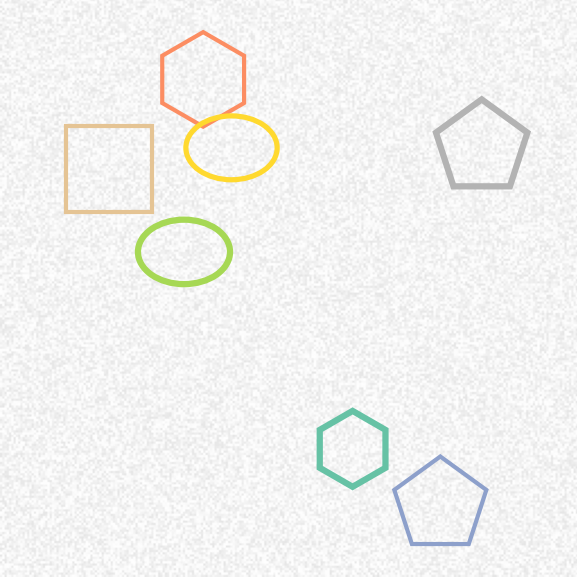[{"shape": "hexagon", "thickness": 3, "radius": 0.33, "center": [0.611, 0.222]}, {"shape": "hexagon", "thickness": 2, "radius": 0.41, "center": [0.352, 0.862]}, {"shape": "pentagon", "thickness": 2, "radius": 0.42, "center": [0.762, 0.125]}, {"shape": "oval", "thickness": 3, "radius": 0.4, "center": [0.319, 0.563]}, {"shape": "oval", "thickness": 2.5, "radius": 0.4, "center": [0.401, 0.743]}, {"shape": "square", "thickness": 2, "radius": 0.37, "center": [0.188, 0.706]}, {"shape": "pentagon", "thickness": 3, "radius": 0.42, "center": [0.834, 0.744]}]